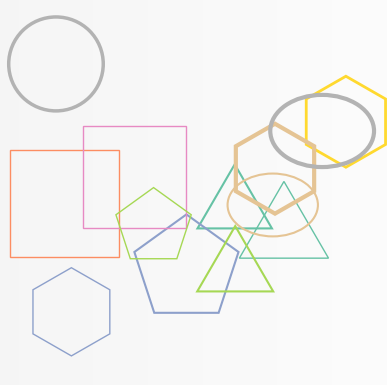[{"shape": "triangle", "thickness": 1.5, "radius": 0.55, "center": [0.606, 0.462]}, {"shape": "triangle", "thickness": 1, "radius": 0.66, "center": [0.733, 0.396]}, {"shape": "square", "thickness": 1, "radius": 0.7, "center": [0.167, 0.472]}, {"shape": "pentagon", "thickness": 1.5, "radius": 0.71, "center": [0.481, 0.302]}, {"shape": "hexagon", "thickness": 1, "radius": 0.57, "center": [0.184, 0.19]}, {"shape": "square", "thickness": 1, "radius": 0.67, "center": [0.346, 0.541]}, {"shape": "triangle", "thickness": 1.5, "radius": 0.57, "center": [0.607, 0.3]}, {"shape": "pentagon", "thickness": 1, "radius": 0.51, "center": [0.396, 0.411]}, {"shape": "hexagon", "thickness": 2, "radius": 0.59, "center": [0.893, 0.684]}, {"shape": "oval", "thickness": 1.5, "radius": 0.58, "center": [0.704, 0.468]}, {"shape": "hexagon", "thickness": 3, "radius": 0.58, "center": [0.71, 0.562]}, {"shape": "oval", "thickness": 3, "radius": 0.67, "center": [0.831, 0.66]}, {"shape": "circle", "thickness": 2.5, "radius": 0.61, "center": [0.144, 0.834]}]